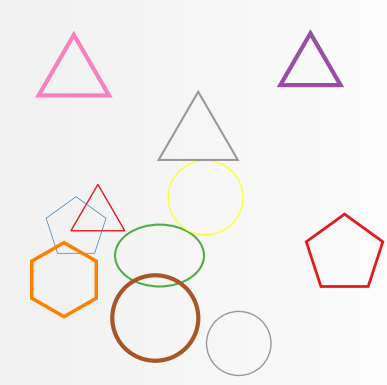[{"shape": "triangle", "thickness": 1, "radius": 0.4, "center": [0.253, 0.441]}, {"shape": "pentagon", "thickness": 2, "radius": 0.52, "center": [0.889, 0.34]}, {"shape": "pentagon", "thickness": 0.5, "radius": 0.41, "center": [0.196, 0.408]}, {"shape": "oval", "thickness": 1.5, "radius": 0.57, "center": [0.412, 0.336]}, {"shape": "triangle", "thickness": 3, "radius": 0.45, "center": [0.801, 0.824]}, {"shape": "hexagon", "thickness": 2.5, "radius": 0.48, "center": [0.165, 0.274]}, {"shape": "circle", "thickness": 1, "radius": 0.48, "center": [0.531, 0.487]}, {"shape": "circle", "thickness": 3, "radius": 0.55, "center": [0.401, 0.174]}, {"shape": "triangle", "thickness": 3, "radius": 0.52, "center": [0.191, 0.805]}, {"shape": "triangle", "thickness": 1.5, "radius": 0.59, "center": [0.512, 0.644]}, {"shape": "circle", "thickness": 1, "radius": 0.42, "center": [0.616, 0.108]}]